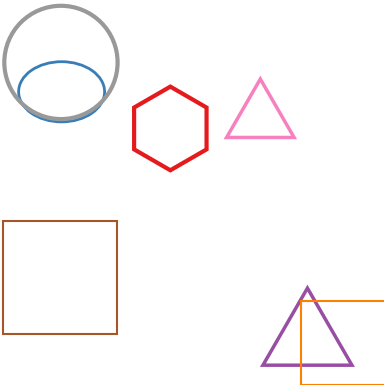[{"shape": "hexagon", "thickness": 3, "radius": 0.54, "center": [0.442, 0.666]}, {"shape": "oval", "thickness": 2, "radius": 0.56, "center": [0.16, 0.762]}, {"shape": "triangle", "thickness": 2.5, "radius": 0.67, "center": [0.799, 0.118]}, {"shape": "square", "thickness": 1.5, "radius": 0.55, "center": [0.891, 0.109]}, {"shape": "square", "thickness": 1.5, "radius": 0.74, "center": [0.156, 0.279]}, {"shape": "triangle", "thickness": 2.5, "radius": 0.51, "center": [0.676, 0.694]}, {"shape": "circle", "thickness": 3, "radius": 0.74, "center": [0.158, 0.838]}]